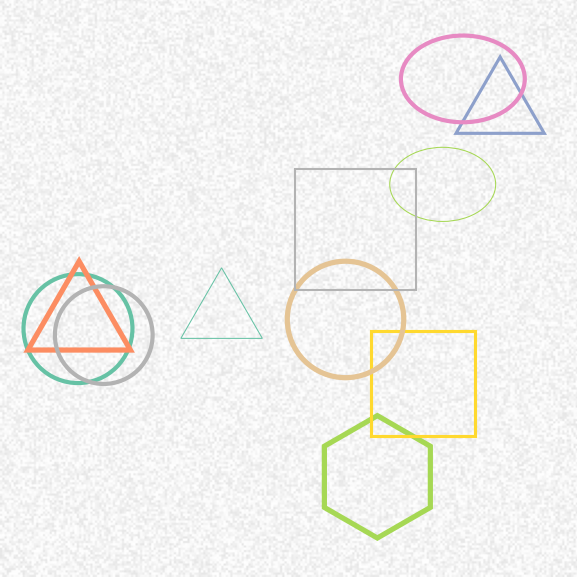[{"shape": "triangle", "thickness": 0.5, "radius": 0.41, "center": [0.384, 0.454]}, {"shape": "circle", "thickness": 2, "radius": 0.47, "center": [0.135, 0.43]}, {"shape": "triangle", "thickness": 2.5, "radius": 0.51, "center": [0.137, 0.444]}, {"shape": "triangle", "thickness": 1.5, "radius": 0.44, "center": [0.866, 0.812]}, {"shape": "oval", "thickness": 2, "radius": 0.54, "center": [0.801, 0.862]}, {"shape": "oval", "thickness": 0.5, "radius": 0.46, "center": [0.767, 0.68]}, {"shape": "hexagon", "thickness": 2.5, "radius": 0.53, "center": [0.653, 0.173]}, {"shape": "square", "thickness": 1.5, "radius": 0.45, "center": [0.732, 0.335]}, {"shape": "circle", "thickness": 2.5, "radius": 0.5, "center": [0.598, 0.446]}, {"shape": "circle", "thickness": 2, "radius": 0.42, "center": [0.18, 0.419]}, {"shape": "square", "thickness": 1, "radius": 0.52, "center": [0.616, 0.602]}]